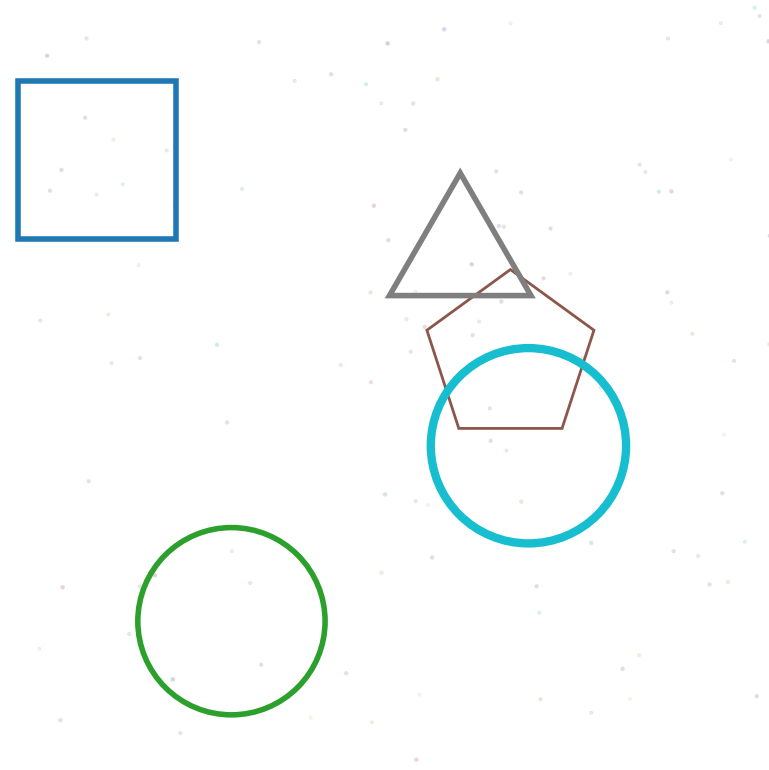[{"shape": "square", "thickness": 2, "radius": 0.51, "center": [0.126, 0.793]}, {"shape": "circle", "thickness": 2, "radius": 0.61, "center": [0.301, 0.193]}, {"shape": "pentagon", "thickness": 1, "radius": 0.57, "center": [0.663, 0.536]}, {"shape": "triangle", "thickness": 2, "radius": 0.53, "center": [0.598, 0.669]}, {"shape": "circle", "thickness": 3, "radius": 0.63, "center": [0.686, 0.421]}]